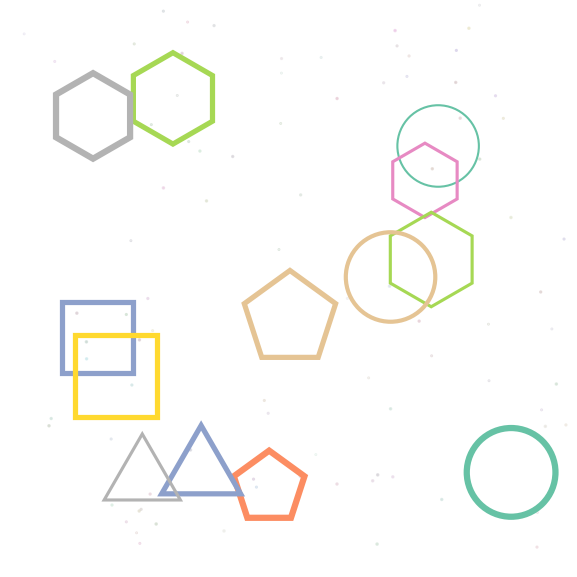[{"shape": "circle", "thickness": 3, "radius": 0.38, "center": [0.885, 0.181]}, {"shape": "circle", "thickness": 1, "radius": 0.35, "center": [0.759, 0.746]}, {"shape": "pentagon", "thickness": 3, "radius": 0.32, "center": [0.466, 0.155]}, {"shape": "triangle", "thickness": 2.5, "radius": 0.39, "center": [0.348, 0.183]}, {"shape": "square", "thickness": 2.5, "radius": 0.31, "center": [0.168, 0.415]}, {"shape": "hexagon", "thickness": 1.5, "radius": 0.32, "center": [0.736, 0.687]}, {"shape": "hexagon", "thickness": 1.5, "radius": 0.41, "center": [0.747, 0.55]}, {"shape": "hexagon", "thickness": 2.5, "radius": 0.4, "center": [0.299, 0.829]}, {"shape": "square", "thickness": 2.5, "radius": 0.35, "center": [0.201, 0.348]}, {"shape": "circle", "thickness": 2, "radius": 0.39, "center": [0.676, 0.519]}, {"shape": "pentagon", "thickness": 2.5, "radius": 0.42, "center": [0.502, 0.448]}, {"shape": "hexagon", "thickness": 3, "radius": 0.37, "center": [0.161, 0.798]}, {"shape": "triangle", "thickness": 1.5, "radius": 0.38, "center": [0.246, 0.171]}]